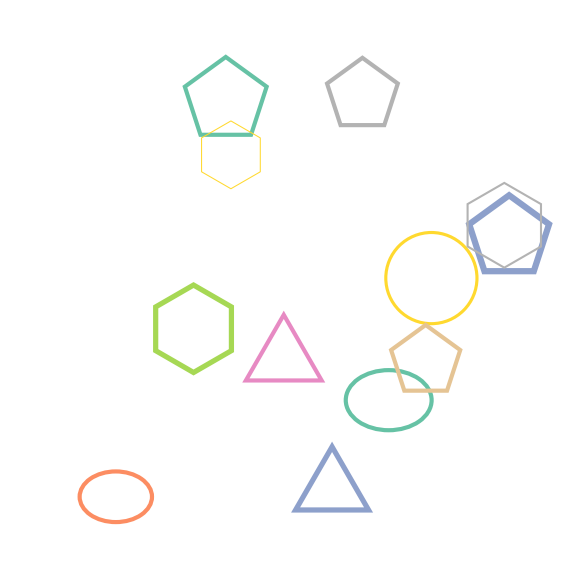[{"shape": "pentagon", "thickness": 2, "radius": 0.37, "center": [0.391, 0.826]}, {"shape": "oval", "thickness": 2, "radius": 0.37, "center": [0.673, 0.306]}, {"shape": "oval", "thickness": 2, "radius": 0.31, "center": [0.201, 0.139]}, {"shape": "triangle", "thickness": 2.5, "radius": 0.36, "center": [0.575, 0.153]}, {"shape": "pentagon", "thickness": 3, "radius": 0.36, "center": [0.882, 0.588]}, {"shape": "triangle", "thickness": 2, "radius": 0.38, "center": [0.491, 0.378]}, {"shape": "hexagon", "thickness": 2.5, "radius": 0.38, "center": [0.335, 0.43]}, {"shape": "hexagon", "thickness": 0.5, "radius": 0.29, "center": [0.4, 0.731]}, {"shape": "circle", "thickness": 1.5, "radius": 0.39, "center": [0.747, 0.518]}, {"shape": "pentagon", "thickness": 2, "radius": 0.31, "center": [0.737, 0.374]}, {"shape": "pentagon", "thickness": 2, "radius": 0.32, "center": [0.628, 0.835]}, {"shape": "hexagon", "thickness": 1, "radius": 0.37, "center": [0.873, 0.609]}]